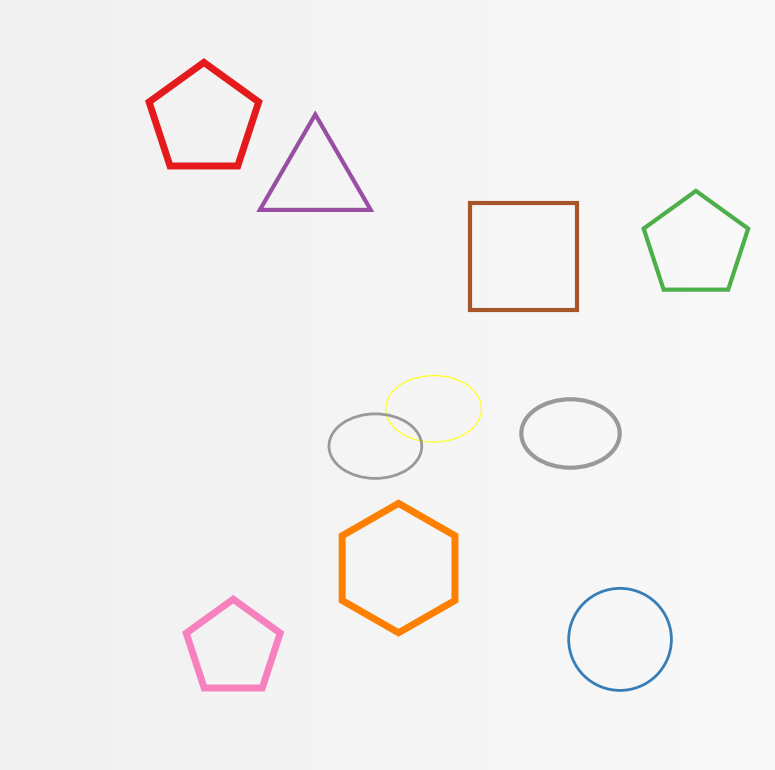[{"shape": "pentagon", "thickness": 2.5, "radius": 0.37, "center": [0.263, 0.845]}, {"shape": "circle", "thickness": 1, "radius": 0.33, "center": [0.8, 0.17]}, {"shape": "pentagon", "thickness": 1.5, "radius": 0.35, "center": [0.898, 0.681]}, {"shape": "triangle", "thickness": 1.5, "radius": 0.41, "center": [0.407, 0.769]}, {"shape": "hexagon", "thickness": 2.5, "radius": 0.42, "center": [0.514, 0.262]}, {"shape": "oval", "thickness": 0.5, "radius": 0.31, "center": [0.56, 0.469]}, {"shape": "square", "thickness": 1.5, "radius": 0.35, "center": [0.676, 0.667]}, {"shape": "pentagon", "thickness": 2.5, "radius": 0.32, "center": [0.301, 0.158]}, {"shape": "oval", "thickness": 1, "radius": 0.3, "center": [0.484, 0.421]}, {"shape": "oval", "thickness": 1.5, "radius": 0.32, "center": [0.736, 0.437]}]